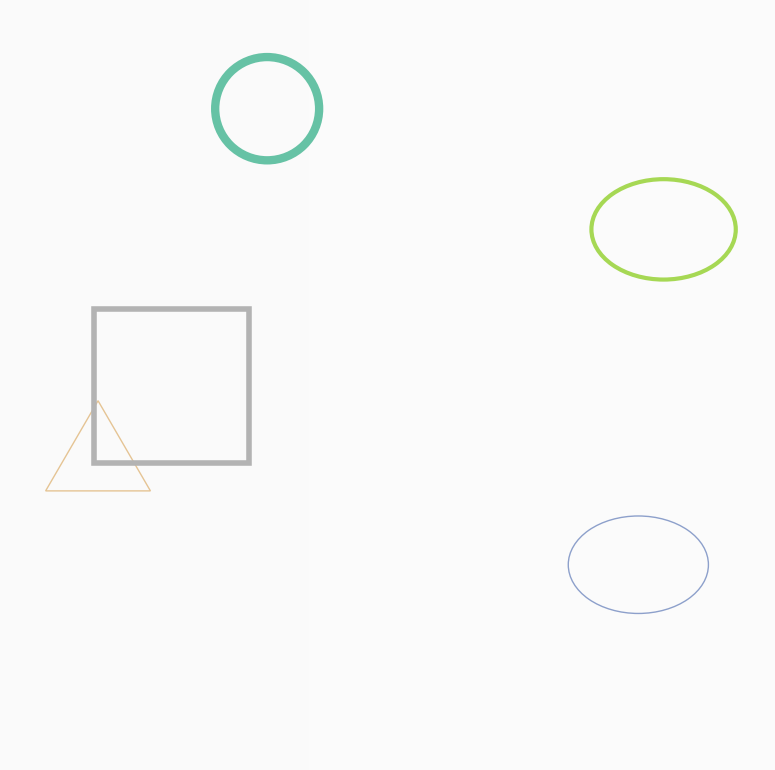[{"shape": "circle", "thickness": 3, "radius": 0.34, "center": [0.345, 0.859]}, {"shape": "oval", "thickness": 0.5, "radius": 0.45, "center": [0.824, 0.267]}, {"shape": "oval", "thickness": 1.5, "radius": 0.47, "center": [0.856, 0.702]}, {"shape": "triangle", "thickness": 0.5, "radius": 0.39, "center": [0.126, 0.402]}, {"shape": "square", "thickness": 2, "radius": 0.5, "center": [0.221, 0.499]}]